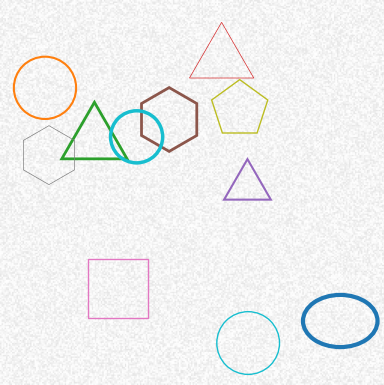[{"shape": "oval", "thickness": 3, "radius": 0.48, "center": [0.884, 0.166]}, {"shape": "circle", "thickness": 1.5, "radius": 0.4, "center": [0.117, 0.772]}, {"shape": "triangle", "thickness": 2, "radius": 0.49, "center": [0.245, 0.636]}, {"shape": "triangle", "thickness": 0.5, "radius": 0.48, "center": [0.576, 0.846]}, {"shape": "triangle", "thickness": 1.5, "radius": 0.35, "center": [0.643, 0.517]}, {"shape": "hexagon", "thickness": 2, "radius": 0.41, "center": [0.439, 0.69]}, {"shape": "square", "thickness": 1, "radius": 0.39, "center": [0.306, 0.251]}, {"shape": "hexagon", "thickness": 0.5, "radius": 0.38, "center": [0.127, 0.597]}, {"shape": "pentagon", "thickness": 1, "radius": 0.38, "center": [0.623, 0.717]}, {"shape": "circle", "thickness": 1, "radius": 0.41, "center": [0.645, 0.109]}, {"shape": "circle", "thickness": 2.5, "radius": 0.34, "center": [0.355, 0.645]}]